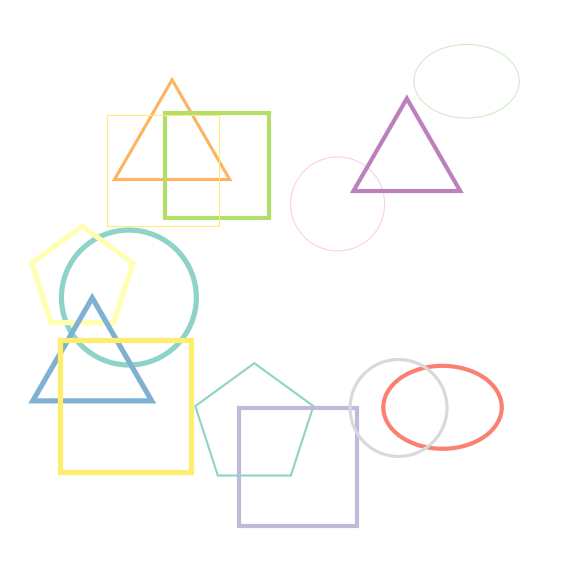[{"shape": "circle", "thickness": 2.5, "radius": 0.58, "center": [0.223, 0.484]}, {"shape": "pentagon", "thickness": 1, "radius": 0.54, "center": [0.44, 0.263]}, {"shape": "pentagon", "thickness": 2.5, "radius": 0.46, "center": [0.143, 0.515]}, {"shape": "square", "thickness": 2, "radius": 0.51, "center": [0.516, 0.191]}, {"shape": "oval", "thickness": 2, "radius": 0.51, "center": [0.766, 0.294]}, {"shape": "triangle", "thickness": 2.5, "radius": 0.59, "center": [0.16, 0.364]}, {"shape": "triangle", "thickness": 1.5, "radius": 0.58, "center": [0.298, 0.746]}, {"shape": "square", "thickness": 2, "radius": 0.45, "center": [0.376, 0.713]}, {"shape": "circle", "thickness": 0.5, "radius": 0.41, "center": [0.585, 0.646]}, {"shape": "circle", "thickness": 1.5, "radius": 0.42, "center": [0.69, 0.293]}, {"shape": "triangle", "thickness": 2, "radius": 0.53, "center": [0.704, 0.722]}, {"shape": "oval", "thickness": 0.5, "radius": 0.46, "center": [0.808, 0.858]}, {"shape": "square", "thickness": 0.5, "radius": 0.48, "center": [0.282, 0.704]}, {"shape": "square", "thickness": 2.5, "radius": 0.57, "center": [0.217, 0.296]}]